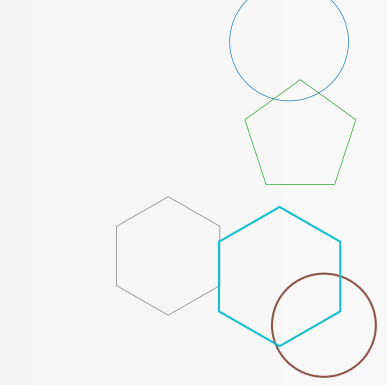[{"shape": "circle", "thickness": 0.5, "radius": 0.77, "center": [0.746, 0.891]}, {"shape": "pentagon", "thickness": 0.5, "radius": 0.75, "center": [0.775, 0.643]}, {"shape": "circle", "thickness": 1.5, "radius": 0.67, "center": [0.836, 0.155]}, {"shape": "hexagon", "thickness": 0.5, "radius": 0.77, "center": [0.434, 0.335]}, {"shape": "hexagon", "thickness": 1.5, "radius": 0.9, "center": [0.722, 0.282]}]